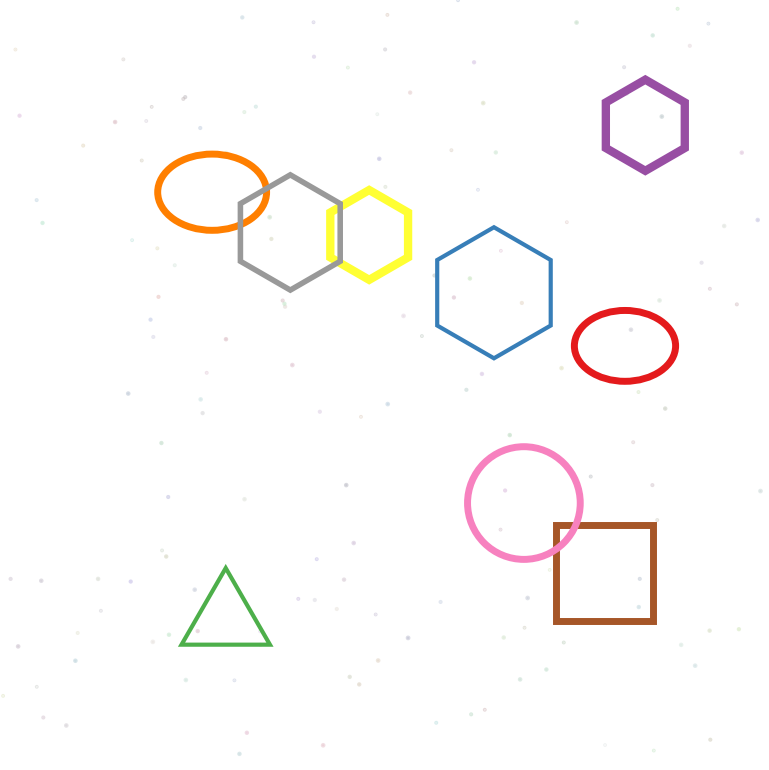[{"shape": "oval", "thickness": 2.5, "radius": 0.33, "center": [0.812, 0.551]}, {"shape": "hexagon", "thickness": 1.5, "radius": 0.43, "center": [0.642, 0.62]}, {"shape": "triangle", "thickness": 1.5, "radius": 0.33, "center": [0.293, 0.196]}, {"shape": "hexagon", "thickness": 3, "radius": 0.3, "center": [0.838, 0.837]}, {"shape": "oval", "thickness": 2.5, "radius": 0.35, "center": [0.276, 0.75]}, {"shape": "hexagon", "thickness": 3, "radius": 0.29, "center": [0.479, 0.695]}, {"shape": "square", "thickness": 2.5, "radius": 0.31, "center": [0.785, 0.256]}, {"shape": "circle", "thickness": 2.5, "radius": 0.37, "center": [0.68, 0.347]}, {"shape": "hexagon", "thickness": 2, "radius": 0.37, "center": [0.377, 0.698]}]